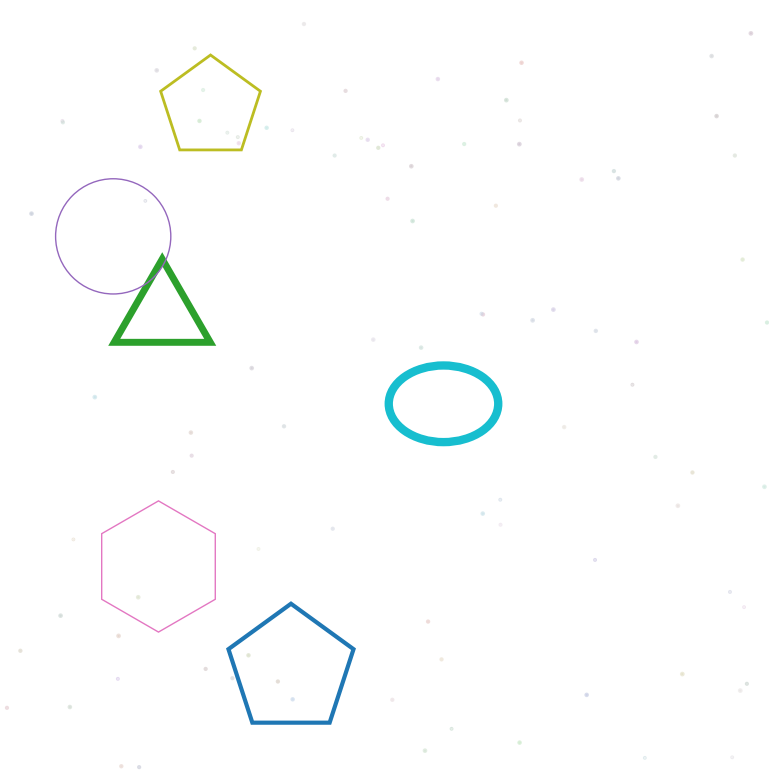[{"shape": "pentagon", "thickness": 1.5, "radius": 0.43, "center": [0.378, 0.131]}, {"shape": "triangle", "thickness": 2.5, "radius": 0.36, "center": [0.211, 0.591]}, {"shape": "circle", "thickness": 0.5, "radius": 0.37, "center": [0.147, 0.693]}, {"shape": "hexagon", "thickness": 0.5, "radius": 0.43, "center": [0.206, 0.264]}, {"shape": "pentagon", "thickness": 1, "radius": 0.34, "center": [0.273, 0.86]}, {"shape": "oval", "thickness": 3, "radius": 0.36, "center": [0.576, 0.476]}]